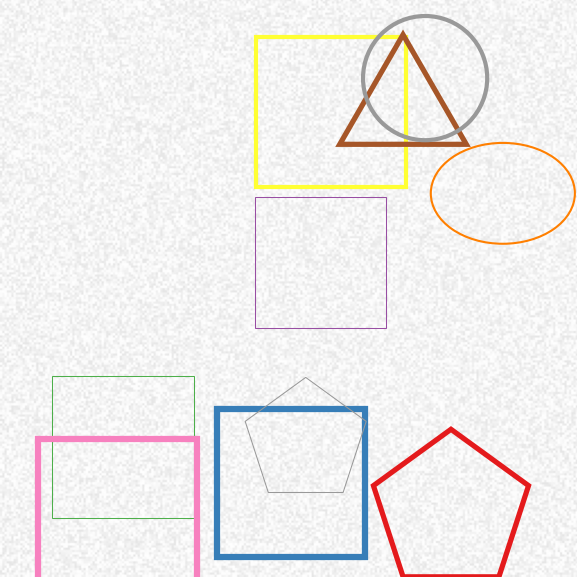[{"shape": "pentagon", "thickness": 2.5, "radius": 0.71, "center": [0.781, 0.115]}, {"shape": "square", "thickness": 3, "radius": 0.64, "center": [0.503, 0.163]}, {"shape": "square", "thickness": 0.5, "radius": 0.61, "center": [0.212, 0.225]}, {"shape": "square", "thickness": 0.5, "radius": 0.57, "center": [0.556, 0.545]}, {"shape": "oval", "thickness": 1, "radius": 0.62, "center": [0.871, 0.664]}, {"shape": "square", "thickness": 2, "radius": 0.65, "center": [0.574, 0.806]}, {"shape": "triangle", "thickness": 2.5, "radius": 0.63, "center": [0.698, 0.813]}, {"shape": "square", "thickness": 3, "radius": 0.69, "center": [0.204, 0.101]}, {"shape": "pentagon", "thickness": 0.5, "radius": 0.55, "center": [0.529, 0.235]}, {"shape": "circle", "thickness": 2, "radius": 0.54, "center": [0.736, 0.864]}]